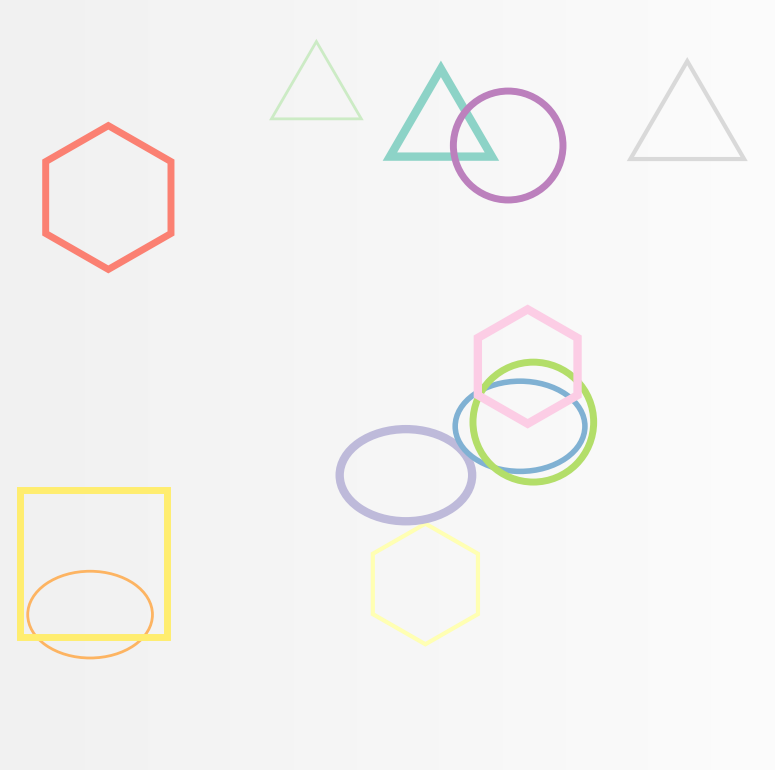[{"shape": "triangle", "thickness": 3, "radius": 0.38, "center": [0.569, 0.835]}, {"shape": "hexagon", "thickness": 1.5, "radius": 0.39, "center": [0.549, 0.242]}, {"shape": "oval", "thickness": 3, "radius": 0.43, "center": [0.524, 0.383]}, {"shape": "hexagon", "thickness": 2.5, "radius": 0.47, "center": [0.14, 0.743]}, {"shape": "oval", "thickness": 2, "radius": 0.42, "center": [0.671, 0.446]}, {"shape": "oval", "thickness": 1, "radius": 0.4, "center": [0.116, 0.202]}, {"shape": "circle", "thickness": 2.5, "radius": 0.39, "center": [0.688, 0.452]}, {"shape": "hexagon", "thickness": 3, "radius": 0.37, "center": [0.681, 0.524]}, {"shape": "triangle", "thickness": 1.5, "radius": 0.42, "center": [0.887, 0.836]}, {"shape": "circle", "thickness": 2.5, "radius": 0.35, "center": [0.656, 0.811]}, {"shape": "triangle", "thickness": 1, "radius": 0.33, "center": [0.408, 0.879]}, {"shape": "square", "thickness": 2.5, "radius": 0.48, "center": [0.121, 0.268]}]